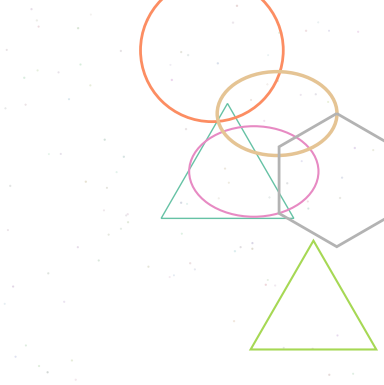[{"shape": "triangle", "thickness": 1, "radius": 0.99, "center": [0.591, 0.532]}, {"shape": "circle", "thickness": 2, "radius": 0.93, "center": [0.55, 0.869]}, {"shape": "oval", "thickness": 1.5, "radius": 0.84, "center": [0.659, 0.555]}, {"shape": "triangle", "thickness": 1.5, "radius": 0.94, "center": [0.814, 0.186]}, {"shape": "oval", "thickness": 2.5, "radius": 0.78, "center": [0.72, 0.705]}, {"shape": "hexagon", "thickness": 2, "radius": 0.87, "center": [0.875, 0.532]}]